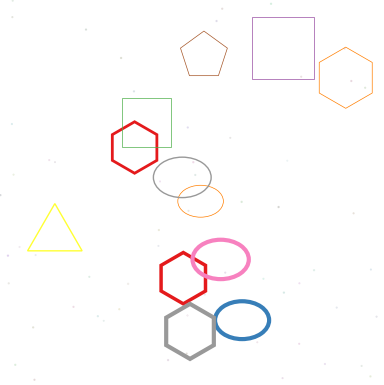[{"shape": "hexagon", "thickness": 2, "radius": 0.33, "center": [0.35, 0.617]}, {"shape": "hexagon", "thickness": 2.5, "radius": 0.33, "center": [0.476, 0.277]}, {"shape": "oval", "thickness": 3, "radius": 0.35, "center": [0.629, 0.168]}, {"shape": "square", "thickness": 0.5, "radius": 0.32, "center": [0.381, 0.681]}, {"shape": "square", "thickness": 0.5, "radius": 0.4, "center": [0.734, 0.875]}, {"shape": "oval", "thickness": 0.5, "radius": 0.3, "center": [0.521, 0.477]}, {"shape": "hexagon", "thickness": 0.5, "radius": 0.4, "center": [0.898, 0.798]}, {"shape": "triangle", "thickness": 1, "radius": 0.41, "center": [0.142, 0.389]}, {"shape": "pentagon", "thickness": 0.5, "radius": 0.32, "center": [0.53, 0.855]}, {"shape": "oval", "thickness": 3, "radius": 0.37, "center": [0.573, 0.326]}, {"shape": "hexagon", "thickness": 3, "radius": 0.36, "center": [0.494, 0.139]}, {"shape": "oval", "thickness": 1, "radius": 0.38, "center": [0.473, 0.539]}]